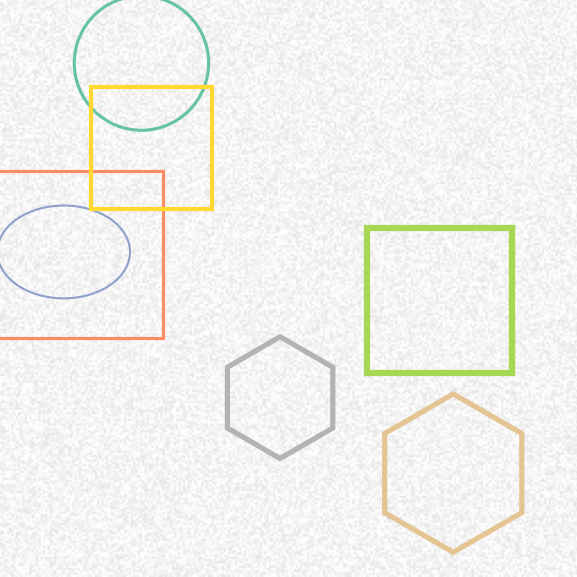[{"shape": "circle", "thickness": 1.5, "radius": 0.58, "center": [0.245, 0.89]}, {"shape": "square", "thickness": 1.5, "radius": 0.72, "center": [0.137, 0.558]}, {"shape": "oval", "thickness": 1, "radius": 0.57, "center": [0.11, 0.563]}, {"shape": "square", "thickness": 3, "radius": 0.63, "center": [0.761, 0.478]}, {"shape": "square", "thickness": 2, "radius": 0.53, "center": [0.262, 0.743]}, {"shape": "hexagon", "thickness": 2.5, "radius": 0.69, "center": [0.785, 0.18]}, {"shape": "hexagon", "thickness": 2.5, "radius": 0.53, "center": [0.485, 0.311]}]